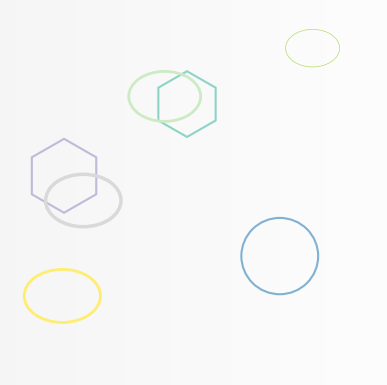[{"shape": "hexagon", "thickness": 1.5, "radius": 0.43, "center": [0.483, 0.73]}, {"shape": "hexagon", "thickness": 1.5, "radius": 0.48, "center": [0.165, 0.543]}, {"shape": "circle", "thickness": 1.5, "radius": 0.5, "center": [0.722, 0.335]}, {"shape": "oval", "thickness": 0.5, "radius": 0.35, "center": [0.807, 0.875]}, {"shape": "oval", "thickness": 2.5, "radius": 0.49, "center": [0.215, 0.479]}, {"shape": "oval", "thickness": 2, "radius": 0.46, "center": [0.425, 0.75]}, {"shape": "oval", "thickness": 2, "radius": 0.49, "center": [0.161, 0.231]}]